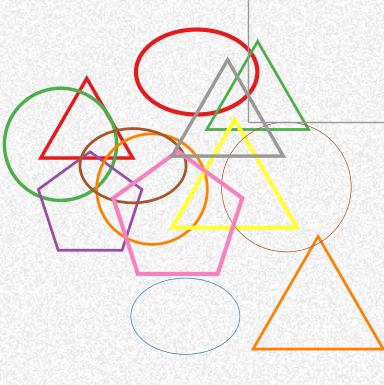[{"shape": "triangle", "thickness": 2.5, "radius": 0.69, "center": [0.225, 0.659]}, {"shape": "oval", "thickness": 3, "radius": 0.79, "center": [0.511, 0.813]}, {"shape": "oval", "thickness": 0.5, "radius": 0.71, "center": [0.481, 0.179]}, {"shape": "triangle", "thickness": 2, "radius": 0.76, "center": [0.669, 0.74]}, {"shape": "circle", "thickness": 2.5, "radius": 0.73, "center": [0.157, 0.625]}, {"shape": "pentagon", "thickness": 2, "radius": 0.71, "center": [0.234, 0.464]}, {"shape": "circle", "thickness": 2, "radius": 0.72, "center": [0.395, 0.509]}, {"shape": "triangle", "thickness": 2, "radius": 0.98, "center": [0.826, 0.191]}, {"shape": "triangle", "thickness": 3, "radius": 0.94, "center": [0.609, 0.502]}, {"shape": "circle", "thickness": 0.5, "radius": 0.84, "center": [0.744, 0.514]}, {"shape": "oval", "thickness": 2, "radius": 0.69, "center": [0.346, 0.57]}, {"shape": "pentagon", "thickness": 3, "radius": 0.88, "center": [0.462, 0.431]}, {"shape": "square", "thickness": 1, "radius": 0.99, "center": [0.842, 0.882]}, {"shape": "triangle", "thickness": 2.5, "radius": 0.83, "center": [0.591, 0.678]}]